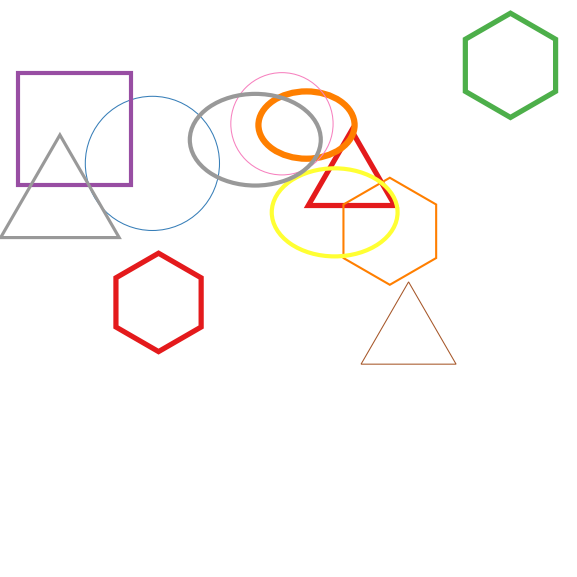[{"shape": "hexagon", "thickness": 2.5, "radius": 0.43, "center": [0.275, 0.475]}, {"shape": "triangle", "thickness": 2.5, "radius": 0.43, "center": [0.609, 0.687]}, {"shape": "circle", "thickness": 0.5, "radius": 0.58, "center": [0.264, 0.716]}, {"shape": "hexagon", "thickness": 2.5, "radius": 0.45, "center": [0.884, 0.886]}, {"shape": "square", "thickness": 2, "radius": 0.49, "center": [0.129, 0.775]}, {"shape": "oval", "thickness": 3, "radius": 0.42, "center": [0.531, 0.783]}, {"shape": "hexagon", "thickness": 1, "radius": 0.46, "center": [0.675, 0.599]}, {"shape": "oval", "thickness": 2, "radius": 0.54, "center": [0.579, 0.631]}, {"shape": "triangle", "thickness": 0.5, "radius": 0.47, "center": [0.707, 0.416]}, {"shape": "circle", "thickness": 0.5, "radius": 0.44, "center": [0.488, 0.785]}, {"shape": "triangle", "thickness": 1.5, "radius": 0.59, "center": [0.104, 0.647]}, {"shape": "oval", "thickness": 2, "radius": 0.57, "center": [0.442, 0.757]}]